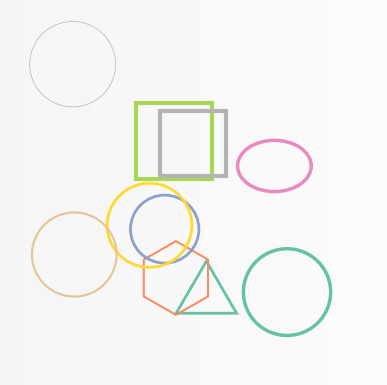[{"shape": "circle", "thickness": 2.5, "radius": 0.56, "center": [0.741, 0.241]}, {"shape": "triangle", "thickness": 2, "radius": 0.45, "center": [0.533, 0.231]}, {"shape": "hexagon", "thickness": 1.5, "radius": 0.48, "center": [0.454, 0.278]}, {"shape": "circle", "thickness": 2, "radius": 0.44, "center": [0.425, 0.405]}, {"shape": "oval", "thickness": 2.5, "radius": 0.48, "center": [0.708, 0.569]}, {"shape": "square", "thickness": 3, "radius": 0.49, "center": [0.45, 0.634]}, {"shape": "circle", "thickness": 2, "radius": 0.55, "center": [0.386, 0.415]}, {"shape": "circle", "thickness": 1.5, "radius": 0.55, "center": [0.192, 0.339]}, {"shape": "circle", "thickness": 0.5, "radius": 0.55, "center": [0.187, 0.833]}, {"shape": "square", "thickness": 3, "radius": 0.42, "center": [0.498, 0.627]}]